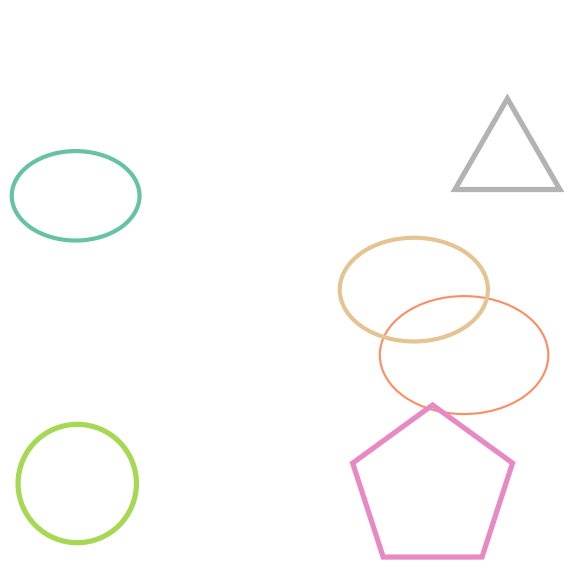[{"shape": "oval", "thickness": 2, "radius": 0.55, "center": [0.131, 0.66]}, {"shape": "oval", "thickness": 1, "radius": 0.73, "center": [0.804, 0.384]}, {"shape": "pentagon", "thickness": 2.5, "radius": 0.73, "center": [0.749, 0.152]}, {"shape": "circle", "thickness": 2.5, "radius": 0.51, "center": [0.134, 0.162]}, {"shape": "oval", "thickness": 2, "radius": 0.64, "center": [0.717, 0.498]}, {"shape": "triangle", "thickness": 2.5, "radius": 0.52, "center": [0.879, 0.723]}]